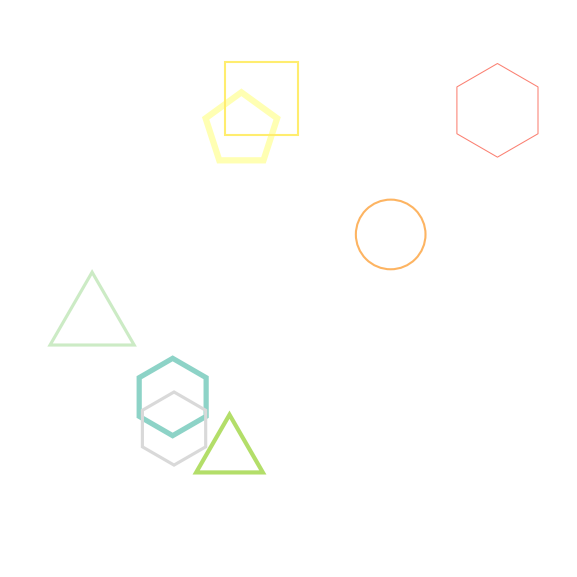[{"shape": "hexagon", "thickness": 2.5, "radius": 0.33, "center": [0.299, 0.312]}, {"shape": "pentagon", "thickness": 3, "radius": 0.33, "center": [0.418, 0.774]}, {"shape": "hexagon", "thickness": 0.5, "radius": 0.41, "center": [0.861, 0.808]}, {"shape": "circle", "thickness": 1, "radius": 0.3, "center": [0.677, 0.593]}, {"shape": "triangle", "thickness": 2, "radius": 0.33, "center": [0.397, 0.214]}, {"shape": "hexagon", "thickness": 1.5, "radius": 0.32, "center": [0.301, 0.257]}, {"shape": "triangle", "thickness": 1.5, "radius": 0.42, "center": [0.159, 0.444]}, {"shape": "square", "thickness": 1, "radius": 0.32, "center": [0.453, 0.829]}]